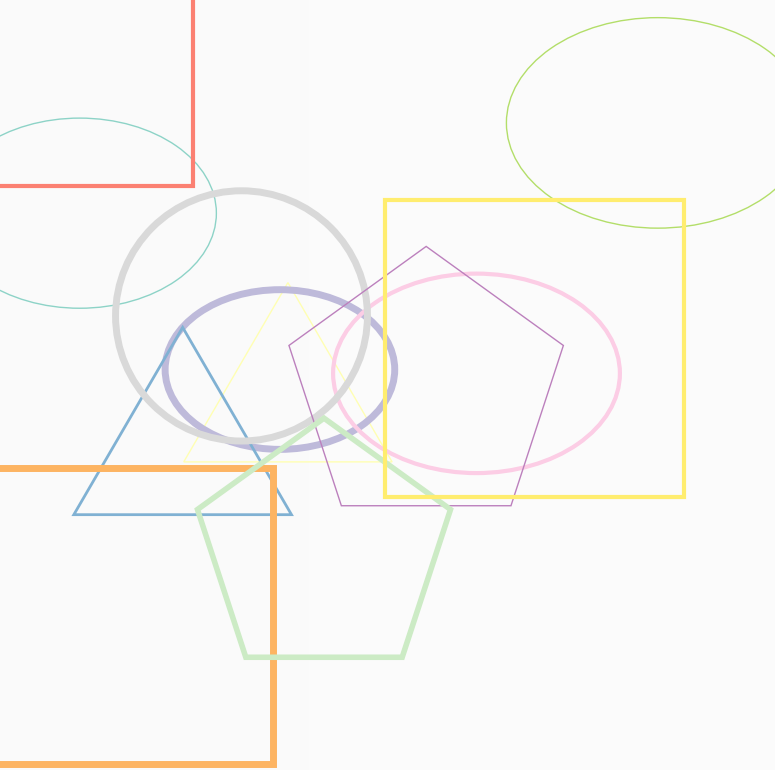[{"shape": "oval", "thickness": 0.5, "radius": 0.88, "center": [0.103, 0.723]}, {"shape": "triangle", "thickness": 0.5, "radius": 0.78, "center": [0.372, 0.478]}, {"shape": "oval", "thickness": 2.5, "radius": 0.74, "center": [0.361, 0.52]}, {"shape": "square", "thickness": 1.5, "radius": 0.67, "center": [0.115, 0.892]}, {"shape": "triangle", "thickness": 1, "radius": 0.81, "center": [0.236, 0.413]}, {"shape": "square", "thickness": 2.5, "radius": 0.96, "center": [0.159, 0.2]}, {"shape": "oval", "thickness": 0.5, "radius": 0.98, "center": [0.849, 0.84]}, {"shape": "oval", "thickness": 1.5, "radius": 0.93, "center": [0.615, 0.515]}, {"shape": "circle", "thickness": 2.5, "radius": 0.81, "center": [0.312, 0.59]}, {"shape": "pentagon", "thickness": 0.5, "radius": 0.93, "center": [0.55, 0.494]}, {"shape": "pentagon", "thickness": 2, "radius": 0.86, "center": [0.418, 0.285]}, {"shape": "square", "thickness": 1.5, "radius": 0.97, "center": [0.69, 0.547]}]